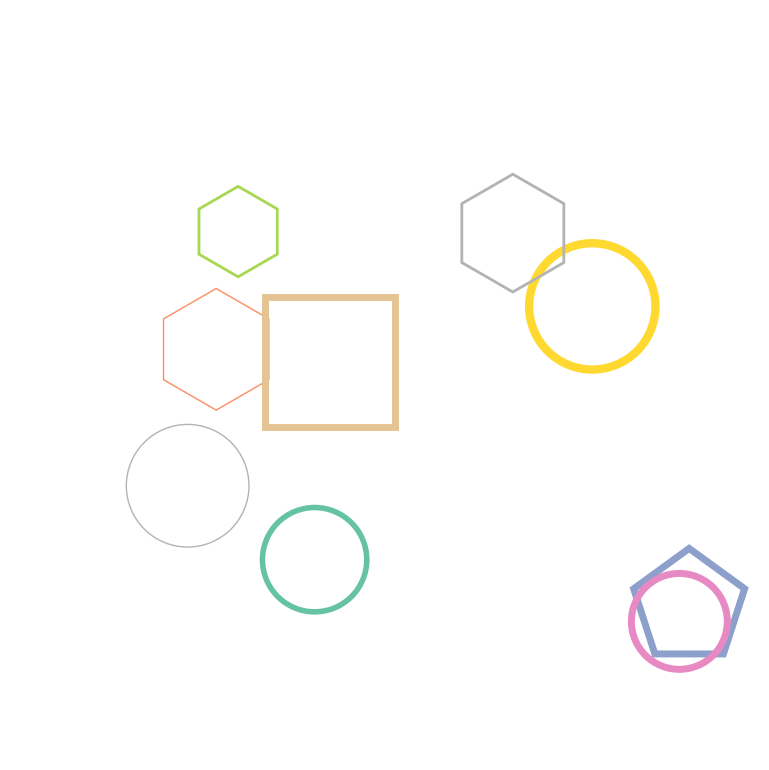[{"shape": "circle", "thickness": 2, "radius": 0.34, "center": [0.409, 0.273]}, {"shape": "hexagon", "thickness": 0.5, "radius": 0.39, "center": [0.281, 0.546]}, {"shape": "pentagon", "thickness": 2.5, "radius": 0.38, "center": [0.895, 0.212]}, {"shape": "circle", "thickness": 2.5, "radius": 0.31, "center": [0.882, 0.193]}, {"shape": "hexagon", "thickness": 1, "radius": 0.29, "center": [0.309, 0.699]}, {"shape": "circle", "thickness": 3, "radius": 0.41, "center": [0.769, 0.602]}, {"shape": "square", "thickness": 2.5, "radius": 0.42, "center": [0.429, 0.529]}, {"shape": "circle", "thickness": 0.5, "radius": 0.4, "center": [0.244, 0.369]}, {"shape": "hexagon", "thickness": 1, "radius": 0.38, "center": [0.666, 0.697]}]